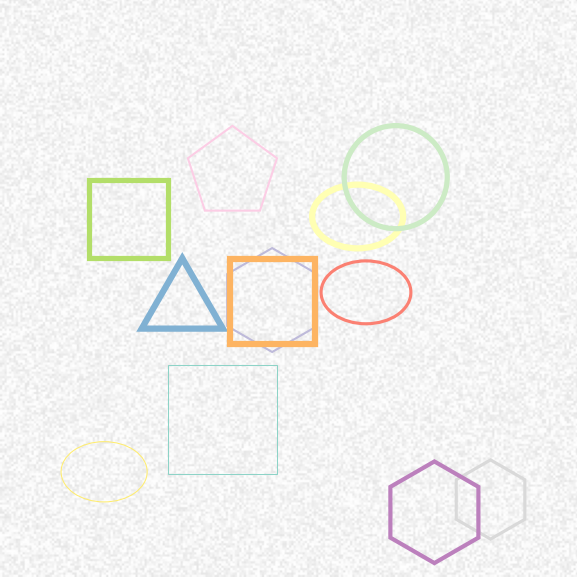[{"shape": "square", "thickness": 0.5, "radius": 0.47, "center": [0.385, 0.273]}, {"shape": "oval", "thickness": 3, "radius": 0.39, "center": [0.619, 0.624]}, {"shape": "hexagon", "thickness": 1, "radius": 0.45, "center": [0.471, 0.48]}, {"shape": "oval", "thickness": 1.5, "radius": 0.39, "center": [0.634, 0.493]}, {"shape": "triangle", "thickness": 3, "radius": 0.41, "center": [0.316, 0.471]}, {"shape": "square", "thickness": 3, "radius": 0.37, "center": [0.472, 0.477]}, {"shape": "square", "thickness": 2.5, "radius": 0.34, "center": [0.222, 0.619]}, {"shape": "pentagon", "thickness": 1, "radius": 0.41, "center": [0.402, 0.7]}, {"shape": "hexagon", "thickness": 1.5, "radius": 0.34, "center": [0.849, 0.134]}, {"shape": "hexagon", "thickness": 2, "radius": 0.44, "center": [0.752, 0.112]}, {"shape": "circle", "thickness": 2.5, "radius": 0.45, "center": [0.685, 0.692]}, {"shape": "oval", "thickness": 0.5, "radius": 0.37, "center": [0.18, 0.182]}]